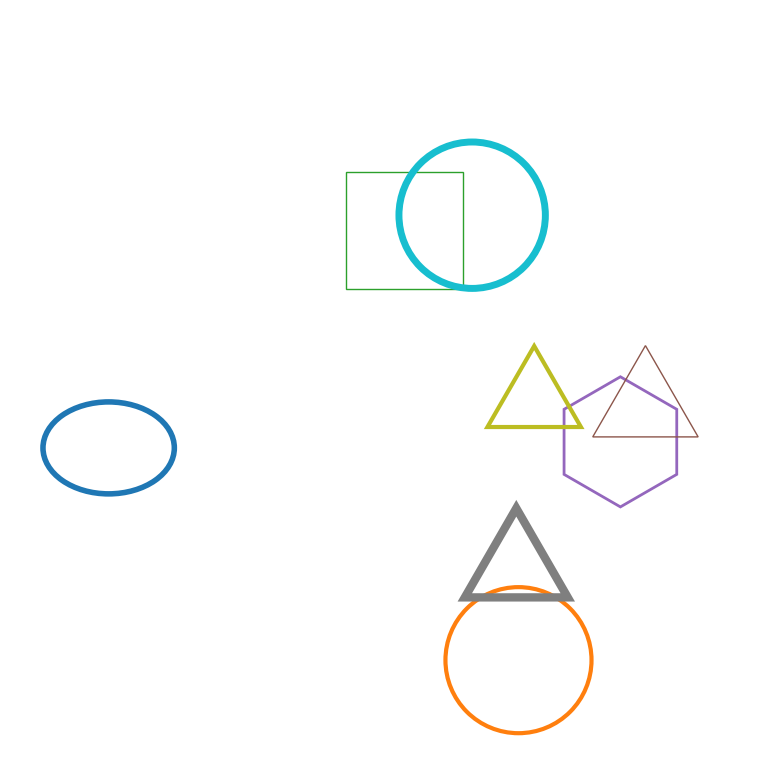[{"shape": "oval", "thickness": 2, "radius": 0.43, "center": [0.141, 0.418]}, {"shape": "circle", "thickness": 1.5, "radius": 0.47, "center": [0.673, 0.143]}, {"shape": "square", "thickness": 0.5, "radius": 0.38, "center": [0.526, 0.701]}, {"shape": "hexagon", "thickness": 1, "radius": 0.42, "center": [0.806, 0.426]}, {"shape": "triangle", "thickness": 0.5, "radius": 0.4, "center": [0.838, 0.472]}, {"shape": "triangle", "thickness": 3, "radius": 0.39, "center": [0.671, 0.263]}, {"shape": "triangle", "thickness": 1.5, "radius": 0.35, "center": [0.694, 0.48]}, {"shape": "circle", "thickness": 2.5, "radius": 0.48, "center": [0.613, 0.721]}]